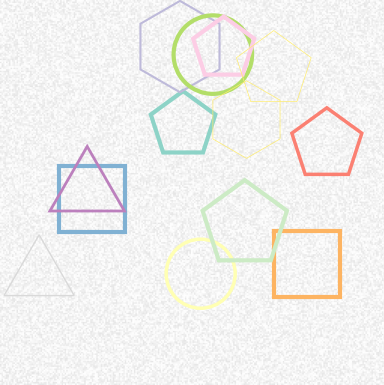[{"shape": "pentagon", "thickness": 3, "radius": 0.44, "center": [0.475, 0.675]}, {"shape": "circle", "thickness": 2.5, "radius": 0.45, "center": [0.521, 0.289]}, {"shape": "hexagon", "thickness": 1.5, "radius": 0.59, "center": [0.468, 0.879]}, {"shape": "pentagon", "thickness": 2.5, "radius": 0.48, "center": [0.849, 0.624]}, {"shape": "square", "thickness": 3, "radius": 0.43, "center": [0.24, 0.482]}, {"shape": "square", "thickness": 3, "radius": 0.43, "center": [0.798, 0.314]}, {"shape": "circle", "thickness": 3, "radius": 0.51, "center": [0.553, 0.858]}, {"shape": "pentagon", "thickness": 3, "radius": 0.42, "center": [0.581, 0.874]}, {"shape": "triangle", "thickness": 1, "radius": 0.53, "center": [0.102, 0.285]}, {"shape": "triangle", "thickness": 2, "radius": 0.56, "center": [0.226, 0.508]}, {"shape": "pentagon", "thickness": 3, "radius": 0.58, "center": [0.636, 0.417]}, {"shape": "hexagon", "thickness": 0.5, "radius": 0.5, "center": [0.64, 0.689]}, {"shape": "pentagon", "thickness": 0.5, "radius": 0.51, "center": [0.711, 0.819]}]